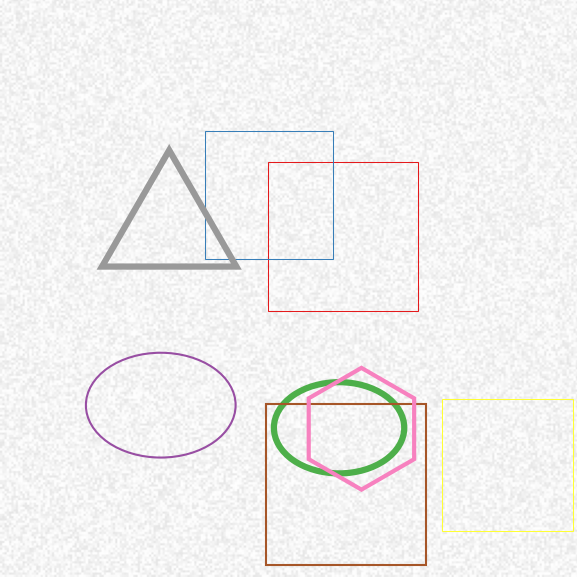[{"shape": "square", "thickness": 0.5, "radius": 0.65, "center": [0.594, 0.59]}, {"shape": "square", "thickness": 0.5, "radius": 0.55, "center": [0.466, 0.662]}, {"shape": "oval", "thickness": 3, "radius": 0.56, "center": [0.587, 0.258]}, {"shape": "oval", "thickness": 1, "radius": 0.65, "center": [0.278, 0.298]}, {"shape": "square", "thickness": 0.5, "radius": 0.57, "center": [0.878, 0.194]}, {"shape": "square", "thickness": 1, "radius": 0.7, "center": [0.599, 0.16]}, {"shape": "hexagon", "thickness": 2, "radius": 0.53, "center": [0.626, 0.257]}, {"shape": "triangle", "thickness": 3, "radius": 0.67, "center": [0.293, 0.605]}]